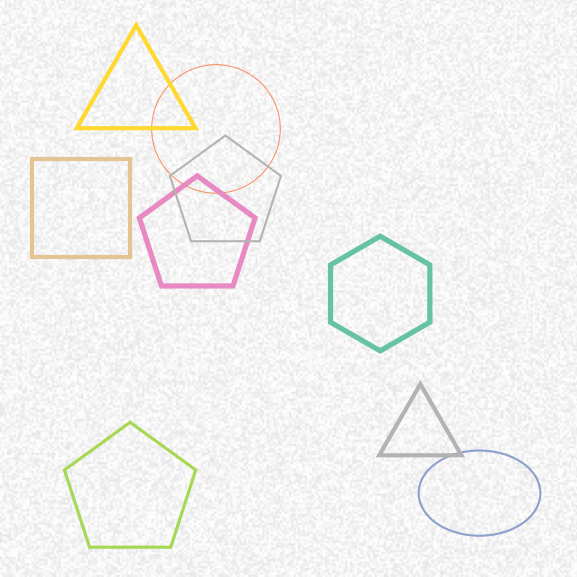[{"shape": "hexagon", "thickness": 2.5, "radius": 0.5, "center": [0.658, 0.491]}, {"shape": "circle", "thickness": 0.5, "radius": 0.56, "center": [0.374, 0.776]}, {"shape": "oval", "thickness": 1, "radius": 0.53, "center": [0.83, 0.145]}, {"shape": "pentagon", "thickness": 2.5, "radius": 0.53, "center": [0.341, 0.589]}, {"shape": "pentagon", "thickness": 1.5, "radius": 0.6, "center": [0.225, 0.148]}, {"shape": "triangle", "thickness": 2, "radius": 0.59, "center": [0.236, 0.837]}, {"shape": "square", "thickness": 2, "radius": 0.42, "center": [0.14, 0.64]}, {"shape": "triangle", "thickness": 2, "radius": 0.41, "center": [0.728, 0.252]}, {"shape": "pentagon", "thickness": 1, "radius": 0.51, "center": [0.39, 0.663]}]